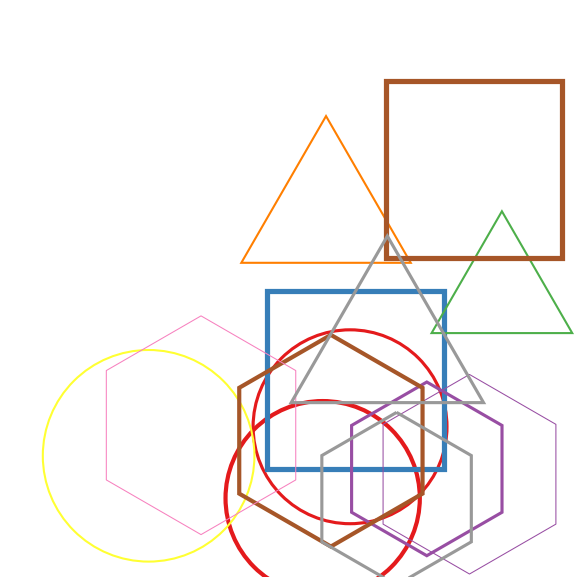[{"shape": "circle", "thickness": 1.5, "radius": 0.84, "center": [0.606, 0.26]}, {"shape": "circle", "thickness": 2, "radius": 0.84, "center": [0.559, 0.136]}, {"shape": "square", "thickness": 2.5, "radius": 0.77, "center": [0.616, 0.341]}, {"shape": "triangle", "thickness": 1, "radius": 0.7, "center": [0.869, 0.493]}, {"shape": "hexagon", "thickness": 0.5, "radius": 0.86, "center": [0.813, 0.178]}, {"shape": "hexagon", "thickness": 1.5, "radius": 0.75, "center": [0.739, 0.187]}, {"shape": "triangle", "thickness": 1, "radius": 0.85, "center": [0.565, 0.629]}, {"shape": "circle", "thickness": 1, "radius": 0.92, "center": [0.257, 0.21]}, {"shape": "hexagon", "thickness": 2, "radius": 0.92, "center": [0.573, 0.236]}, {"shape": "square", "thickness": 2.5, "radius": 0.76, "center": [0.821, 0.705]}, {"shape": "hexagon", "thickness": 0.5, "radius": 0.95, "center": [0.348, 0.263]}, {"shape": "hexagon", "thickness": 1.5, "radius": 0.75, "center": [0.687, 0.136]}, {"shape": "triangle", "thickness": 1.5, "radius": 0.96, "center": [0.671, 0.398]}]